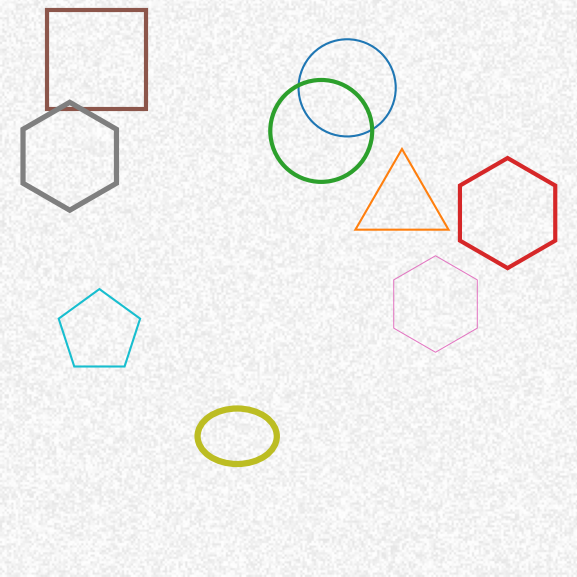[{"shape": "circle", "thickness": 1, "radius": 0.42, "center": [0.601, 0.847]}, {"shape": "triangle", "thickness": 1, "radius": 0.47, "center": [0.696, 0.648]}, {"shape": "circle", "thickness": 2, "radius": 0.44, "center": [0.556, 0.772]}, {"shape": "hexagon", "thickness": 2, "radius": 0.48, "center": [0.879, 0.63]}, {"shape": "square", "thickness": 2, "radius": 0.43, "center": [0.167, 0.897]}, {"shape": "hexagon", "thickness": 0.5, "radius": 0.42, "center": [0.754, 0.473]}, {"shape": "hexagon", "thickness": 2.5, "radius": 0.47, "center": [0.121, 0.729]}, {"shape": "oval", "thickness": 3, "radius": 0.34, "center": [0.411, 0.244]}, {"shape": "pentagon", "thickness": 1, "radius": 0.37, "center": [0.172, 0.424]}]